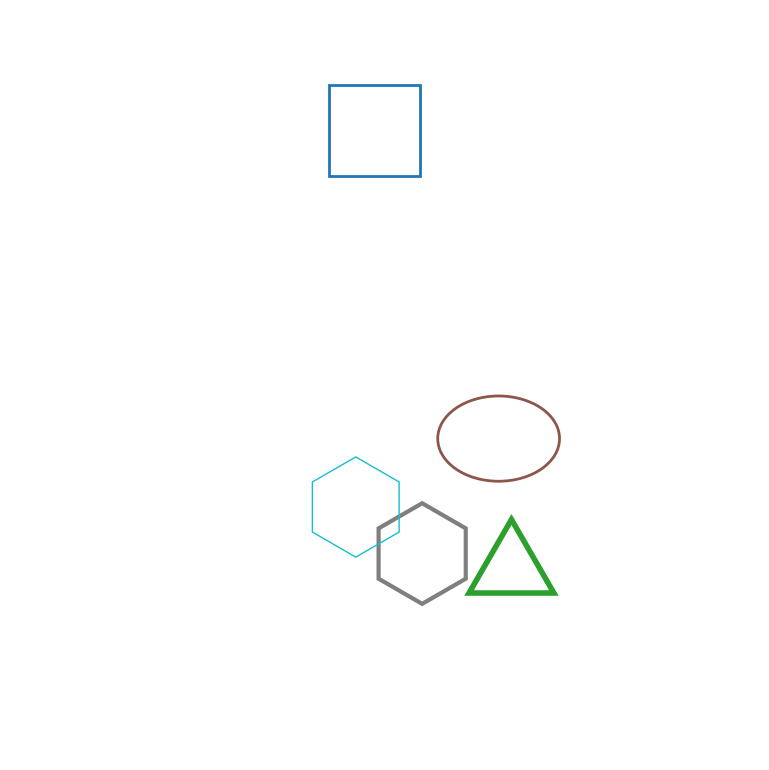[{"shape": "square", "thickness": 1, "radius": 0.29, "center": [0.486, 0.831]}, {"shape": "triangle", "thickness": 2, "radius": 0.32, "center": [0.664, 0.262]}, {"shape": "oval", "thickness": 1, "radius": 0.4, "center": [0.648, 0.43]}, {"shape": "hexagon", "thickness": 1.5, "radius": 0.33, "center": [0.548, 0.281]}, {"shape": "hexagon", "thickness": 0.5, "radius": 0.33, "center": [0.462, 0.342]}]